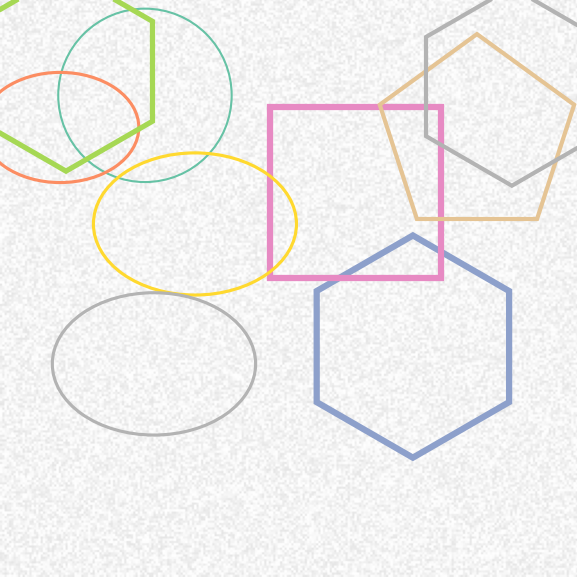[{"shape": "circle", "thickness": 1, "radius": 0.75, "center": [0.251, 0.834]}, {"shape": "oval", "thickness": 1.5, "radius": 0.68, "center": [0.104, 0.778]}, {"shape": "hexagon", "thickness": 3, "radius": 0.96, "center": [0.715, 0.399]}, {"shape": "square", "thickness": 3, "radius": 0.74, "center": [0.616, 0.666]}, {"shape": "hexagon", "thickness": 2.5, "radius": 0.86, "center": [0.114, 0.876]}, {"shape": "oval", "thickness": 1.5, "radius": 0.88, "center": [0.338, 0.611]}, {"shape": "pentagon", "thickness": 2, "radius": 0.88, "center": [0.826, 0.763]}, {"shape": "oval", "thickness": 1.5, "radius": 0.88, "center": [0.267, 0.369]}, {"shape": "hexagon", "thickness": 2, "radius": 0.86, "center": [0.886, 0.849]}]